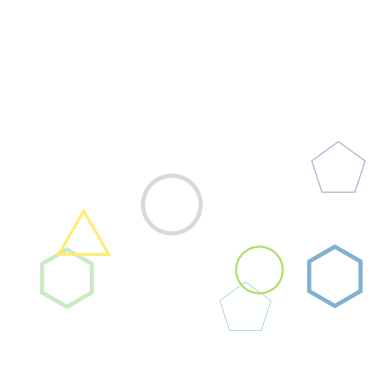[{"shape": "pentagon", "thickness": 0.5, "radius": 0.35, "center": [0.637, 0.198]}, {"shape": "pentagon", "thickness": 1, "radius": 0.36, "center": [0.879, 0.56]}, {"shape": "hexagon", "thickness": 3, "radius": 0.38, "center": [0.87, 0.282]}, {"shape": "circle", "thickness": 1.5, "radius": 0.3, "center": [0.674, 0.299]}, {"shape": "circle", "thickness": 3, "radius": 0.37, "center": [0.446, 0.469]}, {"shape": "hexagon", "thickness": 3, "radius": 0.37, "center": [0.174, 0.278]}, {"shape": "triangle", "thickness": 2, "radius": 0.38, "center": [0.217, 0.377]}]